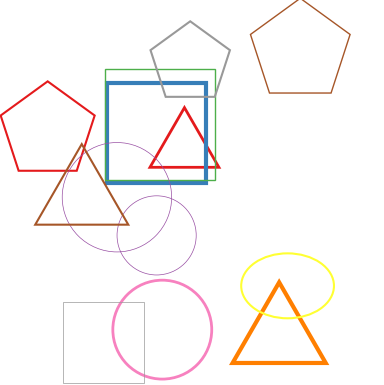[{"shape": "triangle", "thickness": 2, "radius": 0.52, "center": [0.479, 0.617]}, {"shape": "pentagon", "thickness": 1.5, "radius": 0.64, "center": [0.124, 0.66]}, {"shape": "square", "thickness": 3, "radius": 0.64, "center": [0.407, 0.655]}, {"shape": "square", "thickness": 1, "radius": 0.72, "center": [0.416, 0.677]}, {"shape": "circle", "thickness": 0.5, "radius": 0.71, "center": [0.304, 0.488]}, {"shape": "circle", "thickness": 0.5, "radius": 0.51, "center": [0.407, 0.389]}, {"shape": "triangle", "thickness": 3, "radius": 0.7, "center": [0.725, 0.127]}, {"shape": "oval", "thickness": 1.5, "radius": 0.6, "center": [0.747, 0.258]}, {"shape": "pentagon", "thickness": 1, "radius": 0.68, "center": [0.78, 0.868]}, {"shape": "triangle", "thickness": 1.5, "radius": 0.7, "center": [0.212, 0.486]}, {"shape": "circle", "thickness": 2, "radius": 0.64, "center": [0.422, 0.144]}, {"shape": "pentagon", "thickness": 1.5, "radius": 0.54, "center": [0.494, 0.836]}, {"shape": "square", "thickness": 0.5, "radius": 0.53, "center": [0.269, 0.111]}]